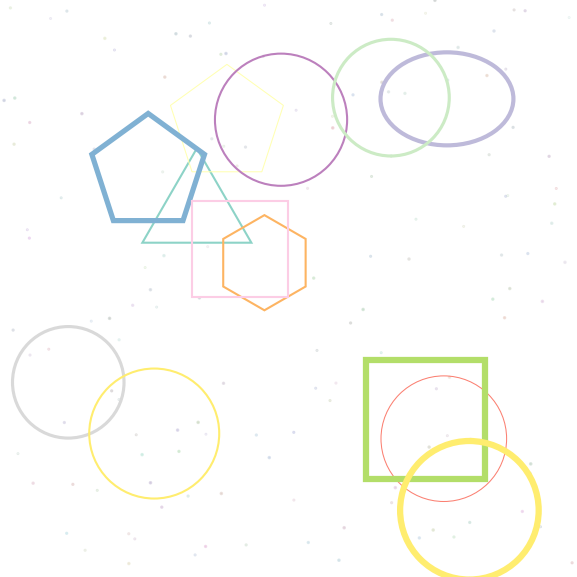[{"shape": "triangle", "thickness": 1, "radius": 0.54, "center": [0.341, 0.633]}, {"shape": "pentagon", "thickness": 0.5, "radius": 0.51, "center": [0.393, 0.785]}, {"shape": "oval", "thickness": 2, "radius": 0.58, "center": [0.774, 0.828]}, {"shape": "circle", "thickness": 0.5, "radius": 0.54, "center": [0.768, 0.239]}, {"shape": "pentagon", "thickness": 2.5, "radius": 0.51, "center": [0.257, 0.7]}, {"shape": "hexagon", "thickness": 1, "radius": 0.41, "center": [0.458, 0.544]}, {"shape": "square", "thickness": 3, "radius": 0.52, "center": [0.737, 0.273]}, {"shape": "square", "thickness": 1, "radius": 0.41, "center": [0.415, 0.568]}, {"shape": "circle", "thickness": 1.5, "radius": 0.48, "center": [0.118, 0.337]}, {"shape": "circle", "thickness": 1, "radius": 0.57, "center": [0.487, 0.792]}, {"shape": "circle", "thickness": 1.5, "radius": 0.51, "center": [0.677, 0.83]}, {"shape": "circle", "thickness": 3, "radius": 0.6, "center": [0.813, 0.116]}, {"shape": "circle", "thickness": 1, "radius": 0.56, "center": [0.267, 0.248]}]